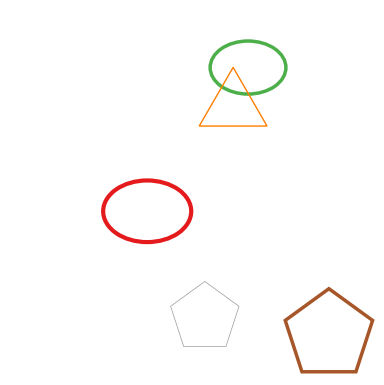[{"shape": "oval", "thickness": 3, "radius": 0.57, "center": [0.382, 0.451]}, {"shape": "oval", "thickness": 2.5, "radius": 0.49, "center": [0.644, 0.825]}, {"shape": "triangle", "thickness": 1, "radius": 0.51, "center": [0.606, 0.723]}, {"shape": "pentagon", "thickness": 2.5, "radius": 0.6, "center": [0.854, 0.131]}, {"shape": "pentagon", "thickness": 0.5, "radius": 0.47, "center": [0.532, 0.176]}]